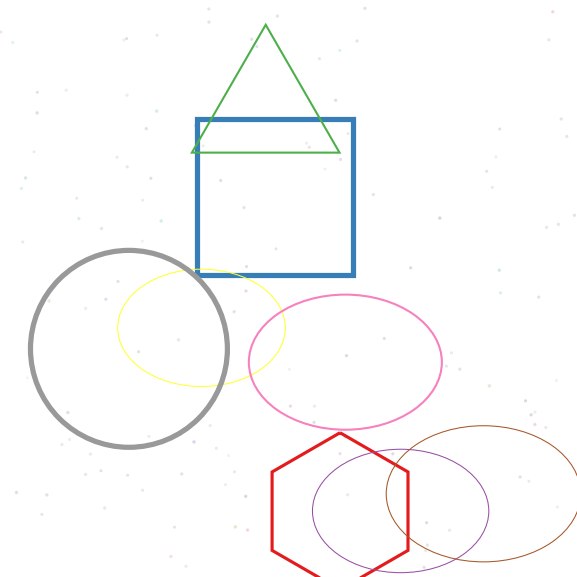[{"shape": "hexagon", "thickness": 1.5, "radius": 0.68, "center": [0.589, 0.114]}, {"shape": "square", "thickness": 2.5, "radius": 0.67, "center": [0.476, 0.658]}, {"shape": "triangle", "thickness": 1, "radius": 0.74, "center": [0.46, 0.809]}, {"shape": "oval", "thickness": 0.5, "radius": 0.76, "center": [0.694, 0.114]}, {"shape": "oval", "thickness": 0.5, "radius": 0.73, "center": [0.349, 0.431]}, {"shape": "oval", "thickness": 0.5, "radius": 0.84, "center": [0.837, 0.144]}, {"shape": "oval", "thickness": 1, "radius": 0.84, "center": [0.598, 0.372]}, {"shape": "circle", "thickness": 2.5, "radius": 0.85, "center": [0.223, 0.395]}]